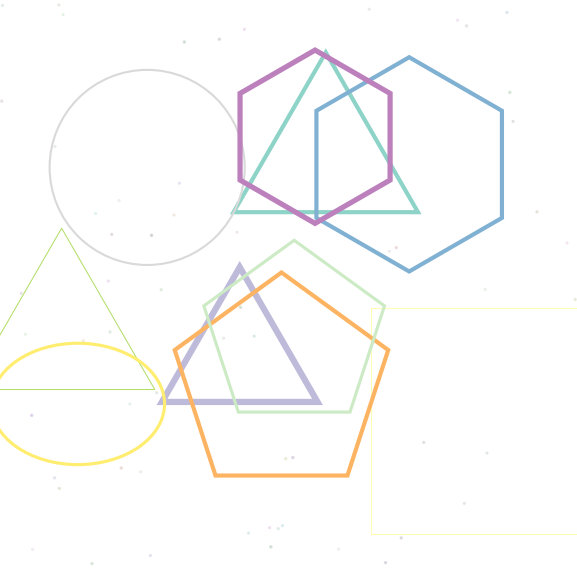[{"shape": "triangle", "thickness": 2, "radius": 0.92, "center": [0.564, 0.724]}, {"shape": "square", "thickness": 0.5, "radius": 0.98, "center": [0.838, 0.27]}, {"shape": "triangle", "thickness": 3, "radius": 0.78, "center": [0.415, 0.381]}, {"shape": "hexagon", "thickness": 2, "radius": 0.93, "center": [0.709, 0.715]}, {"shape": "pentagon", "thickness": 2, "radius": 0.97, "center": [0.487, 0.333]}, {"shape": "triangle", "thickness": 0.5, "radius": 0.93, "center": [0.107, 0.418]}, {"shape": "circle", "thickness": 1, "radius": 0.84, "center": [0.255, 0.709]}, {"shape": "hexagon", "thickness": 2.5, "radius": 0.75, "center": [0.546, 0.762]}, {"shape": "pentagon", "thickness": 1.5, "radius": 0.82, "center": [0.509, 0.419]}, {"shape": "oval", "thickness": 1.5, "radius": 0.75, "center": [0.135, 0.3]}]